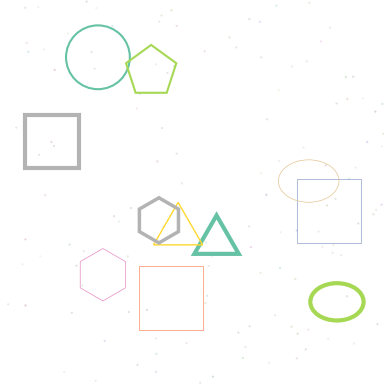[{"shape": "triangle", "thickness": 3, "radius": 0.33, "center": [0.563, 0.374]}, {"shape": "circle", "thickness": 1.5, "radius": 0.41, "center": [0.254, 0.851]}, {"shape": "square", "thickness": 0.5, "radius": 0.41, "center": [0.444, 0.226]}, {"shape": "square", "thickness": 0.5, "radius": 0.42, "center": [0.854, 0.453]}, {"shape": "hexagon", "thickness": 0.5, "radius": 0.34, "center": [0.267, 0.286]}, {"shape": "oval", "thickness": 3, "radius": 0.35, "center": [0.875, 0.216]}, {"shape": "pentagon", "thickness": 1.5, "radius": 0.34, "center": [0.393, 0.815]}, {"shape": "triangle", "thickness": 1, "radius": 0.37, "center": [0.463, 0.401]}, {"shape": "oval", "thickness": 0.5, "radius": 0.39, "center": [0.802, 0.53]}, {"shape": "square", "thickness": 3, "radius": 0.35, "center": [0.135, 0.632]}, {"shape": "hexagon", "thickness": 2.5, "radius": 0.29, "center": [0.413, 0.428]}]